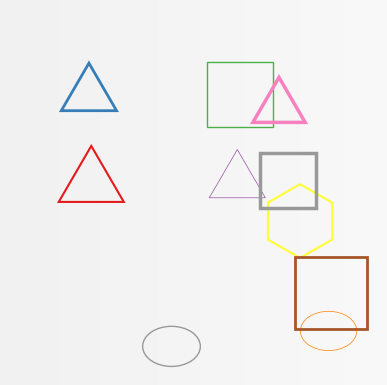[{"shape": "triangle", "thickness": 1.5, "radius": 0.48, "center": [0.236, 0.524]}, {"shape": "triangle", "thickness": 2, "radius": 0.41, "center": [0.23, 0.754]}, {"shape": "square", "thickness": 1, "radius": 0.42, "center": [0.619, 0.754]}, {"shape": "triangle", "thickness": 0.5, "radius": 0.42, "center": [0.612, 0.528]}, {"shape": "oval", "thickness": 0.5, "radius": 0.36, "center": [0.848, 0.14]}, {"shape": "hexagon", "thickness": 1.5, "radius": 0.48, "center": [0.774, 0.426]}, {"shape": "square", "thickness": 2, "radius": 0.47, "center": [0.854, 0.239]}, {"shape": "triangle", "thickness": 2.5, "radius": 0.39, "center": [0.72, 0.721]}, {"shape": "square", "thickness": 2.5, "radius": 0.36, "center": [0.744, 0.532]}, {"shape": "oval", "thickness": 1, "radius": 0.37, "center": [0.443, 0.1]}]